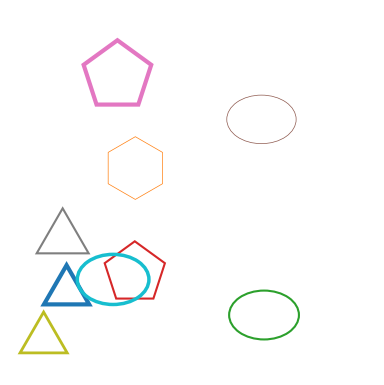[{"shape": "triangle", "thickness": 3, "radius": 0.34, "center": [0.173, 0.243]}, {"shape": "hexagon", "thickness": 0.5, "radius": 0.41, "center": [0.352, 0.563]}, {"shape": "oval", "thickness": 1.5, "radius": 0.45, "center": [0.686, 0.182]}, {"shape": "pentagon", "thickness": 1.5, "radius": 0.41, "center": [0.35, 0.291]}, {"shape": "oval", "thickness": 0.5, "radius": 0.45, "center": [0.679, 0.69]}, {"shape": "pentagon", "thickness": 3, "radius": 0.46, "center": [0.305, 0.803]}, {"shape": "triangle", "thickness": 1.5, "radius": 0.39, "center": [0.163, 0.381]}, {"shape": "triangle", "thickness": 2, "radius": 0.35, "center": [0.113, 0.119]}, {"shape": "oval", "thickness": 2.5, "radius": 0.46, "center": [0.294, 0.274]}]